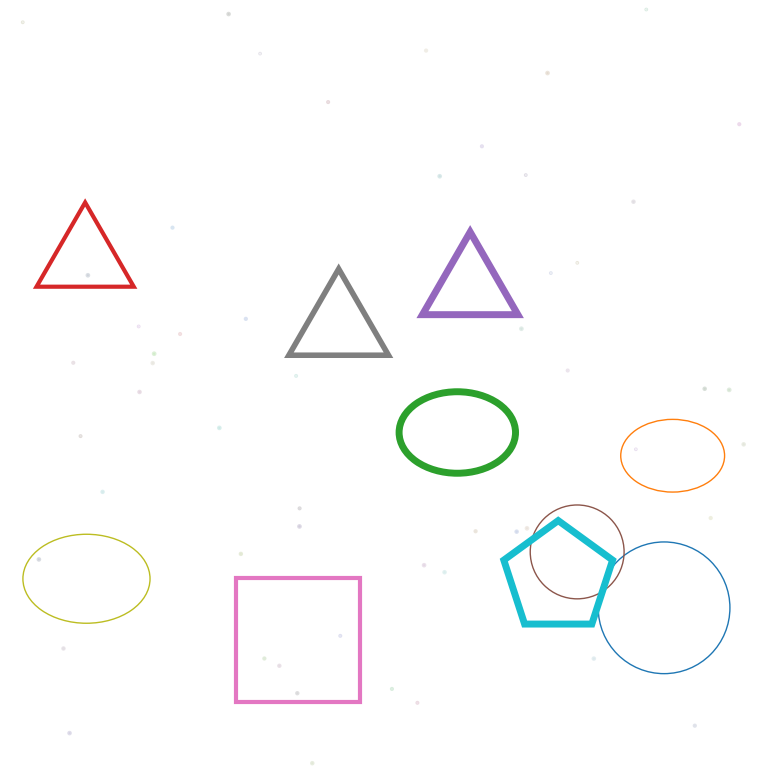[{"shape": "circle", "thickness": 0.5, "radius": 0.43, "center": [0.862, 0.211]}, {"shape": "oval", "thickness": 0.5, "radius": 0.34, "center": [0.874, 0.408]}, {"shape": "oval", "thickness": 2.5, "radius": 0.38, "center": [0.594, 0.438]}, {"shape": "triangle", "thickness": 1.5, "radius": 0.36, "center": [0.111, 0.664]}, {"shape": "triangle", "thickness": 2.5, "radius": 0.36, "center": [0.611, 0.627]}, {"shape": "circle", "thickness": 0.5, "radius": 0.3, "center": [0.75, 0.283]}, {"shape": "square", "thickness": 1.5, "radius": 0.4, "center": [0.387, 0.169]}, {"shape": "triangle", "thickness": 2, "radius": 0.37, "center": [0.44, 0.576]}, {"shape": "oval", "thickness": 0.5, "radius": 0.41, "center": [0.112, 0.248]}, {"shape": "pentagon", "thickness": 2.5, "radius": 0.37, "center": [0.725, 0.25]}]